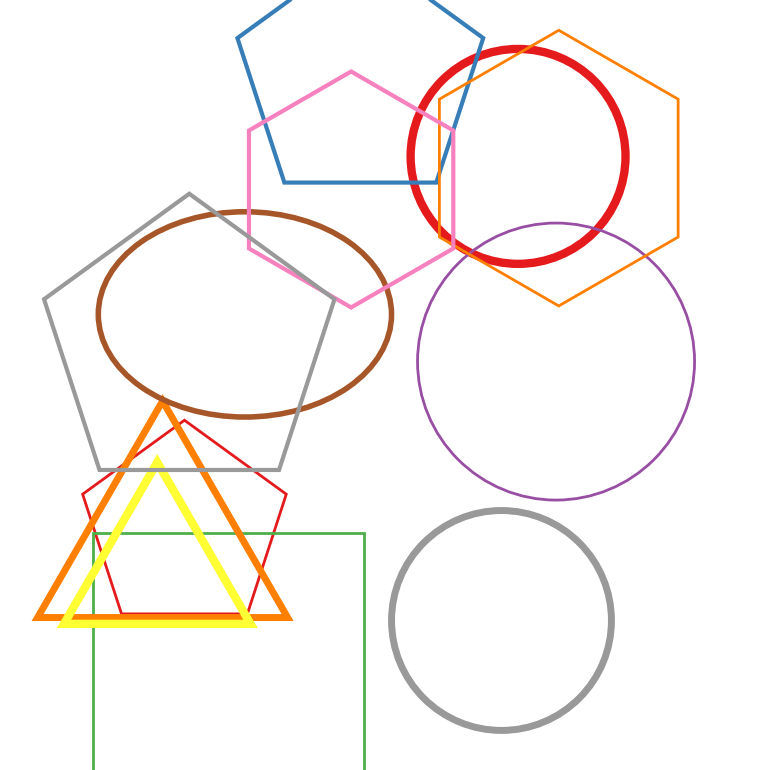[{"shape": "pentagon", "thickness": 1, "radius": 0.7, "center": [0.24, 0.315]}, {"shape": "circle", "thickness": 3, "radius": 0.7, "center": [0.673, 0.797]}, {"shape": "pentagon", "thickness": 1.5, "radius": 0.84, "center": [0.468, 0.899]}, {"shape": "square", "thickness": 1, "radius": 0.88, "center": [0.297, 0.132]}, {"shape": "circle", "thickness": 1, "radius": 0.9, "center": [0.722, 0.53]}, {"shape": "triangle", "thickness": 2.5, "radius": 0.94, "center": [0.211, 0.292]}, {"shape": "hexagon", "thickness": 1, "radius": 0.9, "center": [0.726, 0.782]}, {"shape": "triangle", "thickness": 3, "radius": 0.7, "center": [0.204, 0.26]}, {"shape": "oval", "thickness": 2, "radius": 0.95, "center": [0.318, 0.592]}, {"shape": "hexagon", "thickness": 1.5, "radius": 0.77, "center": [0.456, 0.754]}, {"shape": "circle", "thickness": 2.5, "radius": 0.71, "center": [0.651, 0.194]}, {"shape": "pentagon", "thickness": 1.5, "radius": 0.99, "center": [0.246, 0.55]}]